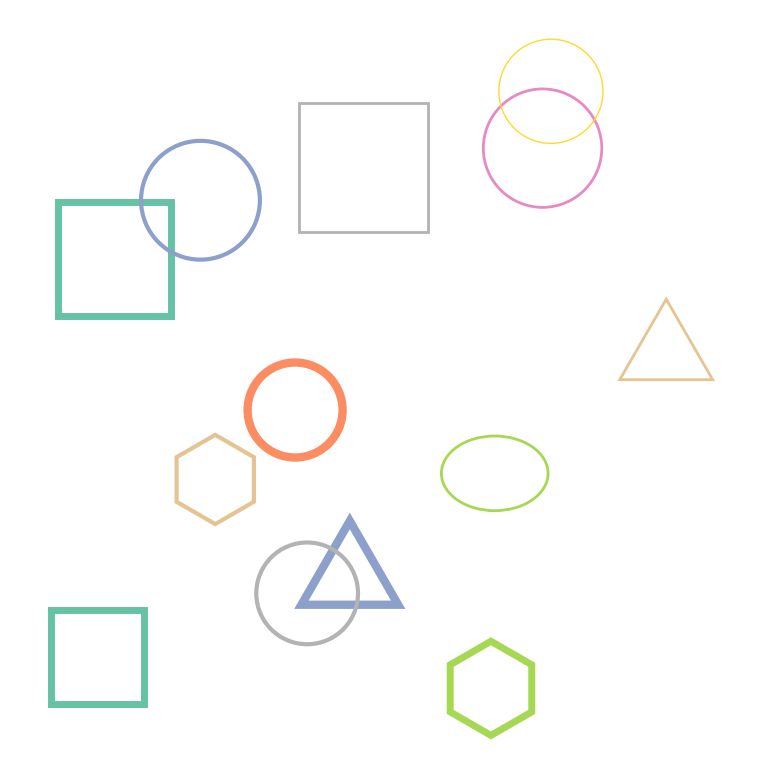[{"shape": "square", "thickness": 2.5, "radius": 0.3, "center": [0.127, 0.147]}, {"shape": "square", "thickness": 2.5, "radius": 0.37, "center": [0.149, 0.663]}, {"shape": "circle", "thickness": 3, "radius": 0.31, "center": [0.383, 0.468]}, {"shape": "circle", "thickness": 1.5, "radius": 0.39, "center": [0.26, 0.74]}, {"shape": "triangle", "thickness": 3, "radius": 0.36, "center": [0.454, 0.251]}, {"shape": "circle", "thickness": 1, "radius": 0.38, "center": [0.705, 0.808]}, {"shape": "oval", "thickness": 1, "radius": 0.35, "center": [0.642, 0.385]}, {"shape": "hexagon", "thickness": 2.5, "radius": 0.31, "center": [0.638, 0.106]}, {"shape": "circle", "thickness": 0.5, "radius": 0.34, "center": [0.715, 0.881]}, {"shape": "triangle", "thickness": 1, "radius": 0.35, "center": [0.865, 0.542]}, {"shape": "hexagon", "thickness": 1.5, "radius": 0.29, "center": [0.28, 0.377]}, {"shape": "circle", "thickness": 1.5, "radius": 0.33, "center": [0.399, 0.229]}, {"shape": "square", "thickness": 1, "radius": 0.42, "center": [0.472, 0.782]}]